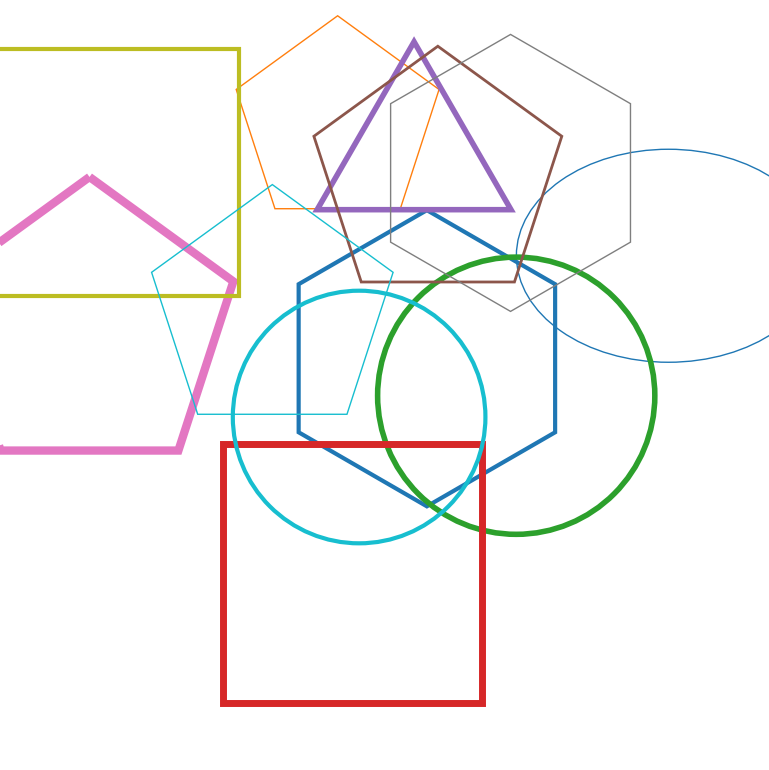[{"shape": "oval", "thickness": 0.5, "radius": 0.99, "center": [0.868, 0.668]}, {"shape": "hexagon", "thickness": 1.5, "radius": 0.96, "center": [0.554, 0.535]}, {"shape": "pentagon", "thickness": 0.5, "radius": 0.69, "center": [0.438, 0.841]}, {"shape": "circle", "thickness": 2, "radius": 0.9, "center": [0.67, 0.486]}, {"shape": "square", "thickness": 2.5, "radius": 0.84, "center": [0.458, 0.255]}, {"shape": "triangle", "thickness": 2, "radius": 0.73, "center": [0.538, 0.8]}, {"shape": "pentagon", "thickness": 1, "radius": 0.85, "center": [0.569, 0.771]}, {"shape": "pentagon", "thickness": 3, "radius": 0.98, "center": [0.116, 0.574]}, {"shape": "hexagon", "thickness": 0.5, "radius": 0.9, "center": [0.663, 0.775]}, {"shape": "square", "thickness": 1.5, "radius": 0.8, "center": [0.15, 0.776]}, {"shape": "pentagon", "thickness": 0.5, "radius": 0.82, "center": [0.354, 0.595]}, {"shape": "circle", "thickness": 1.5, "radius": 0.82, "center": [0.466, 0.458]}]